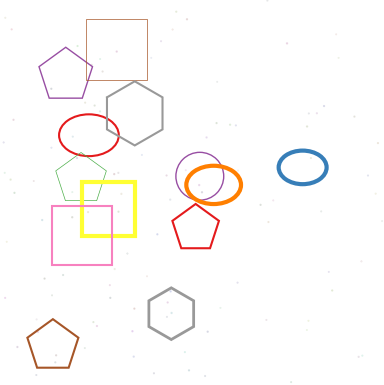[{"shape": "pentagon", "thickness": 1.5, "radius": 0.32, "center": [0.508, 0.407]}, {"shape": "oval", "thickness": 1.5, "radius": 0.39, "center": [0.231, 0.649]}, {"shape": "oval", "thickness": 3, "radius": 0.31, "center": [0.786, 0.565]}, {"shape": "pentagon", "thickness": 0.5, "radius": 0.35, "center": [0.211, 0.535]}, {"shape": "pentagon", "thickness": 1, "radius": 0.37, "center": [0.171, 0.804]}, {"shape": "circle", "thickness": 1, "radius": 0.31, "center": [0.519, 0.542]}, {"shape": "oval", "thickness": 3, "radius": 0.36, "center": [0.555, 0.52]}, {"shape": "square", "thickness": 3, "radius": 0.35, "center": [0.282, 0.457]}, {"shape": "pentagon", "thickness": 1.5, "radius": 0.35, "center": [0.137, 0.101]}, {"shape": "square", "thickness": 0.5, "radius": 0.4, "center": [0.303, 0.871]}, {"shape": "square", "thickness": 1.5, "radius": 0.38, "center": [0.213, 0.387]}, {"shape": "hexagon", "thickness": 2, "radius": 0.34, "center": [0.445, 0.185]}, {"shape": "hexagon", "thickness": 1.5, "radius": 0.42, "center": [0.35, 0.706]}]